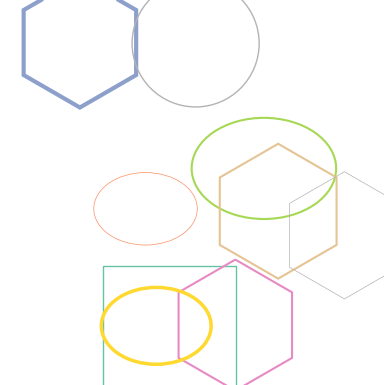[{"shape": "square", "thickness": 1, "radius": 0.87, "center": [0.441, 0.135]}, {"shape": "oval", "thickness": 0.5, "radius": 0.67, "center": [0.378, 0.458]}, {"shape": "hexagon", "thickness": 3, "radius": 0.84, "center": [0.208, 0.889]}, {"shape": "hexagon", "thickness": 1.5, "radius": 0.85, "center": [0.611, 0.156]}, {"shape": "oval", "thickness": 1.5, "radius": 0.94, "center": [0.685, 0.563]}, {"shape": "oval", "thickness": 2.5, "radius": 0.71, "center": [0.406, 0.154]}, {"shape": "hexagon", "thickness": 1.5, "radius": 0.88, "center": [0.723, 0.451]}, {"shape": "circle", "thickness": 1, "radius": 0.83, "center": [0.508, 0.887]}, {"shape": "hexagon", "thickness": 0.5, "radius": 0.83, "center": [0.895, 0.389]}]